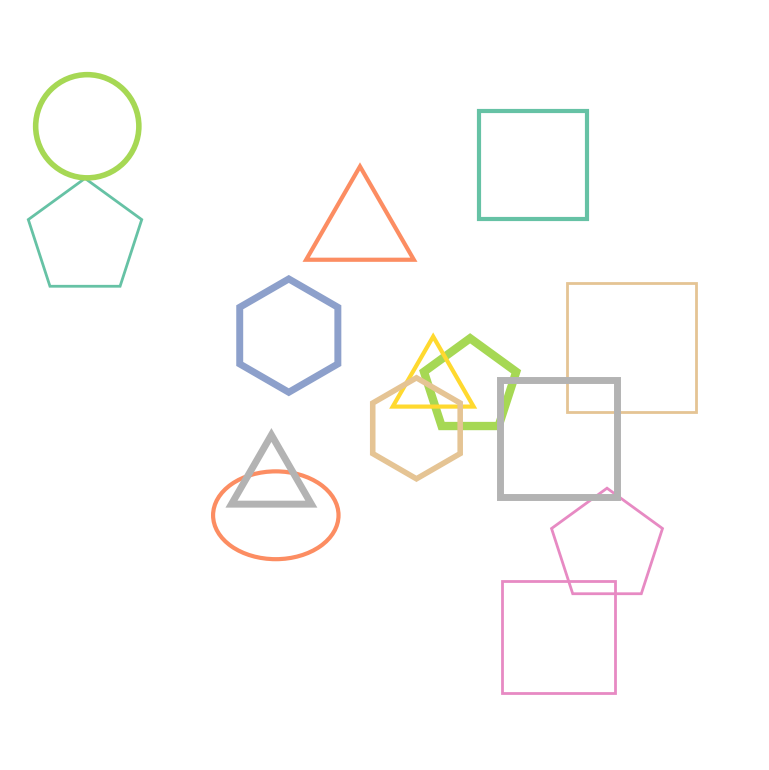[{"shape": "square", "thickness": 1.5, "radius": 0.35, "center": [0.692, 0.786]}, {"shape": "pentagon", "thickness": 1, "radius": 0.39, "center": [0.11, 0.691]}, {"shape": "triangle", "thickness": 1.5, "radius": 0.4, "center": [0.468, 0.703]}, {"shape": "oval", "thickness": 1.5, "radius": 0.41, "center": [0.358, 0.331]}, {"shape": "hexagon", "thickness": 2.5, "radius": 0.37, "center": [0.375, 0.564]}, {"shape": "pentagon", "thickness": 1, "radius": 0.38, "center": [0.788, 0.29]}, {"shape": "square", "thickness": 1, "radius": 0.36, "center": [0.725, 0.172]}, {"shape": "circle", "thickness": 2, "radius": 0.34, "center": [0.113, 0.836]}, {"shape": "pentagon", "thickness": 3, "radius": 0.31, "center": [0.611, 0.498]}, {"shape": "triangle", "thickness": 1.5, "radius": 0.3, "center": [0.563, 0.502]}, {"shape": "square", "thickness": 1, "radius": 0.42, "center": [0.82, 0.548]}, {"shape": "hexagon", "thickness": 2, "radius": 0.33, "center": [0.541, 0.444]}, {"shape": "triangle", "thickness": 2.5, "radius": 0.3, "center": [0.352, 0.375]}, {"shape": "square", "thickness": 2.5, "radius": 0.38, "center": [0.725, 0.431]}]